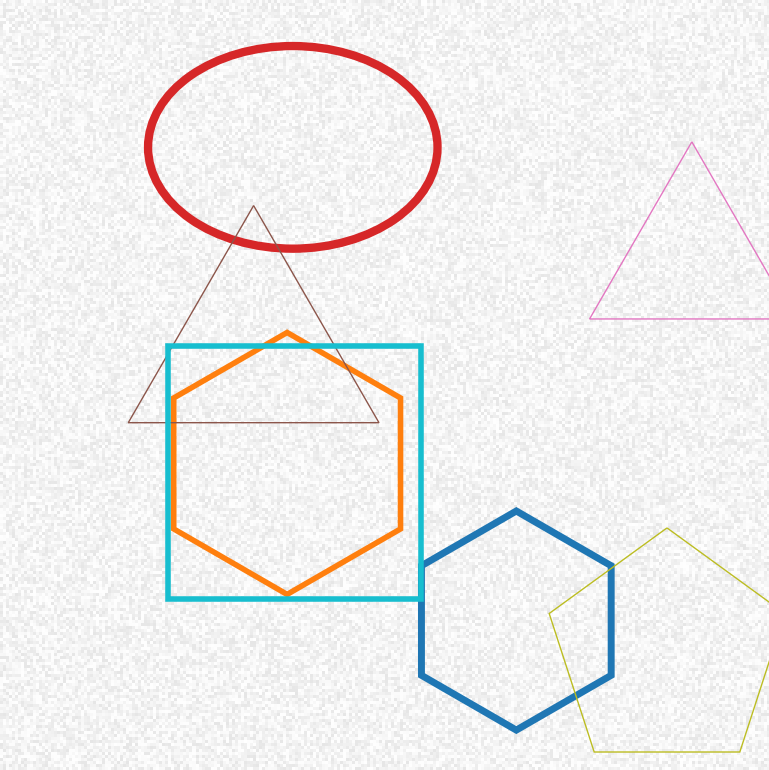[{"shape": "hexagon", "thickness": 2.5, "radius": 0.71, "center": [0.671, 0.194]}, {"shape": "hexagon", "thickness": 2, "radius": 0.85, "center": [0.373, 0.398]}, {"shape": "oval", "thickness": 3, "radius": 0.94, "center": [0.38, 0.809]}, {"shape": "triangle", "thickness": 0.5, "radius": 0.94, "center": [0.329, 0.545]}, {"shape": "triangle", "thickness": 0.5, "radius": 0.77, "center": [0.898, 0.662]}, {"shape": "pentagon", "thickness": 0.5, "radius": 0.8, "center": [0.866, 0.154]}, {"shape": "square", "thickness": 2, "radius": 0.82, "center": [0.382, 0.386]}]